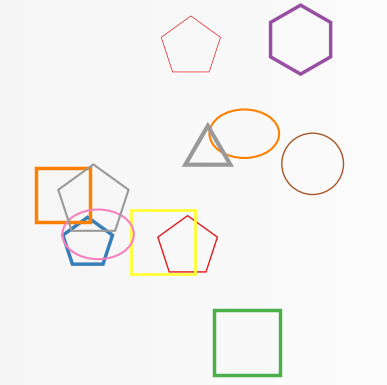[{"shape": "pentagon", "thickness": 0.5, "radius": 0.4, "center": [0.493, 0.878]}, {"shape": "pentagon", "thickness": 1, "radius": 0.4, "center": [0.484, 0.359]}, {"shape": "pentagon", "thickness": 2.5, "radius": 0.34, "center": [0.226, 0.368]}, {"shape": "square", "thickness": 2.5, "radius": 0.43, "center": [0.637, 0.111]}, {"shape": "hexagon", "thickness": 2.5, "radius": 0.45, "center": [0.776, 0.897]}, {"shape": "oval", "thickness": 1.5, "radius": 0.45, "center": [0.63, 0.653]}, {"shape": "square", "thickness": 2.5, "radius": 0.35, "center": [0.163, 0.493]}, {"shape": "square", "thickness": 2, "radius": 0.42, "center": [0.421, 0.371]}, {"shape": "circle", "thickness": 1, "radius": 0.4, "center": [0.807, 0.574]}, {"shape": "oval", "thickness": 1.5, "radius": 0.46, "center": [0.253, 0.391]}, {"shape": "triangle", "thickness": 3, "radius": 0.34, "center": [0.536, 0.606]}, {"shape": "pentagon", "thickness": 1.5, "radius": 0.48, "center": [0.241, 0.478]}]